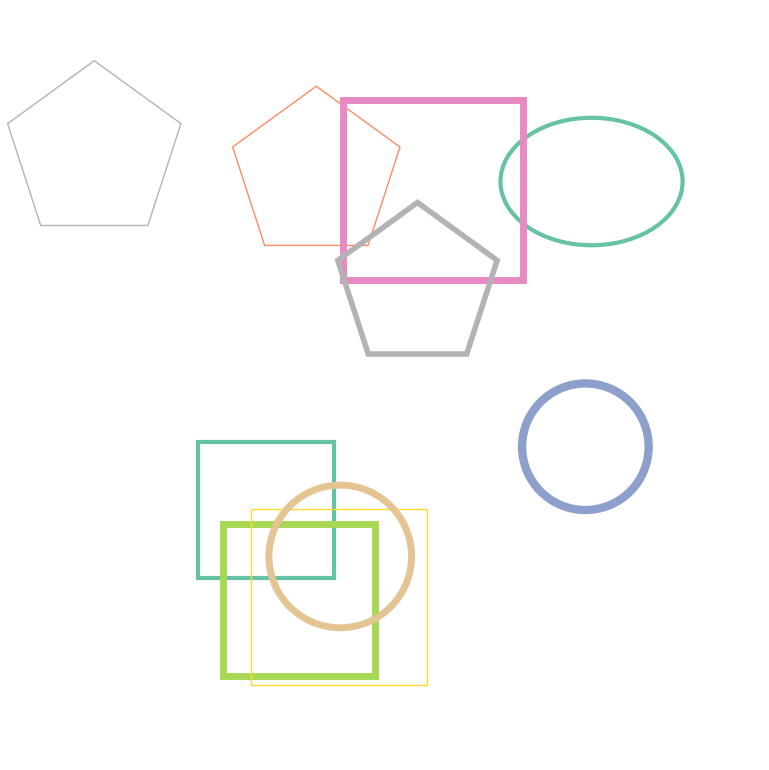[{"shape": "square", "thickness": 1.5, "radius": 0.44, "center": [0.345, 0.338]}, {"shape": "oval", "thickness": 1.5, "radius": 0.59, "center": [0.768, 0.764]}, {"shape": "pentagon", "thickness": 0.5, "radius": 0.57, "center": [0.411, 0.774]}, {"shape": "circle", "thickness": 3, "radius": 0.41, "center": [0.76, 0.42]}, {"shape": "square", "thickness": 2.5, "radius": 0.58, "center": [0.562, 0.753]}, {"shape": "square", "thickness": 2.5, "radius": 0.49, "center": [0.388, 0.221]}, {"shape": "square", "thickness": 0.5, "radius": 0.57, "center": [0.44, 0.225]}, {"shape": "circle", "thickness": 2.5, "radius": 0.46, "center": [0.442, 0.277]}, {"shape": "pentagon", "thickness": 0.5, "radius": 0.59, "center": [0.122, 0.803]}, {"shape": "pentagon", "thickness": 2, "radius": 0.54, "center": [0.542, 0.628]}]